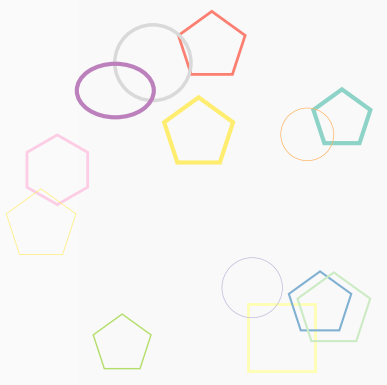[{"shape": "pentagon", "thickness": 3, "radius": 0.39, "center": [0.882, 0.691]}, {"shape": "square", "thickness": 2, "radius": 0.43, "center": [0.728, 0.124]}, {"shape": "circle", "thickness": 0.5, "radius": 0.39, "center": [0.651, 0.253]}, {"shape": "pentagon", "thickness": 2, "radius": 0.45, "center": [0.547, 0.88]}, {"shape": "pentagon", "thickness": 1.5, "radius": 0.42, "center": [0.826, 0.21]}, {"shape": "circle", "thickness": 0.5, "radius": 0.34, "center": [0.793, 0.651]}, {"shape": "pentagon", "thickness": 1, "radius": 0.39, "center": [0.315, 0.106]}, {"shape": "hexagon", "thickness": 2, "radius": 0.45, "center": [0.148, 0.559]}, {"shape": "circle", "thickness": 2.5, "radius": 0.49, "center": [0.395, 0.837]}, {"shape": "oval", "thickness": 3, "radius": 0.5, "center": [0.298, 0.765]}, {"shape": "pentagon", "thickness": 1.5, "radius": 0.49, "center": [0.862, 0.194]}, {"shape": "pentagon", "thickness": 0.5, "radius": 0.47, "center": [0.106, 0.415]}, {"shape": "pentagon", "thickness": 3, "radius": 0.47, "center": [0.513, 0.654]}]